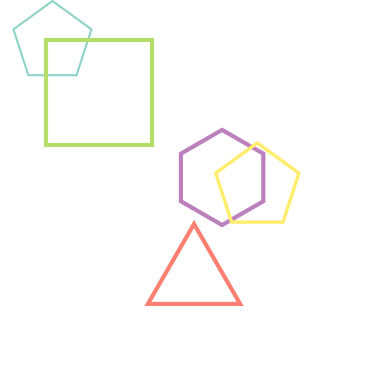[{"shape": "pentagon", "thickness": 1.5, "radius": 0.53, "center": [0.136, 0.891]}, {"shape": "triangle", "thickness": 3, "radius": 0.69, "center": [0.504, 0.28]}, {"shape": "square", "thickness": 3, "radius": 0.69, "center": [0.257, 0.76]}, {"shape": "hexagon", "thickness": 3, "radius": 0.62, "center": [0.577, 0.539]}, {"shape": "pentagon", "thickness": 2.5, "radius": 0.57, "center": [0.668, 0.515]}]